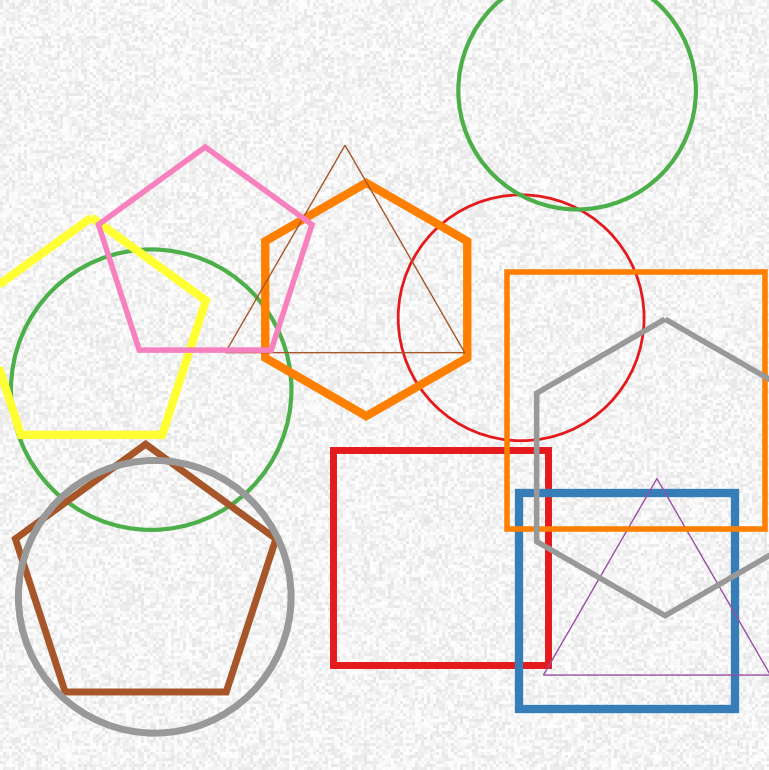[{"shape": "square", "thickness": 2.5, "radius": 0.7, "center": [0.572, 0.276]}, {"shape": "circle", "thickness": 1, "radius": 0.8, "center": [0.677, 0.587]}, {"shape": "square", "thickness": 3, "radius": 0.7, "center": [0.814, 0.219]}, {"shape": "circle", "thickness": 1.5, "radius": 0.91, "center": [0.196, 0.494]}, {"shape": "circle", "thickness": 1.5, "radius": 0.77, "center": [0.749, 0.882]}, {"shape": "triangle", "thickness": 0.5, "radius": 0.85, "center": [0.853, 0.208]}, {"shape": "square", "thickness": 2, "radius": 0.84, "center": [0.826, 0.48]}, {"shape": "hexagon", "thickness": 3, "radius": 0.76, "center": [0.476, 0.611]}, {"shape": "pentagon", "thickness": 3, "radius": 0.78, "center": [0.119, 0.562]}, {"shape": "pentagon", "thickness": 2.5, "radius": 0.89, "center": [0.189, 0.245]}, {"shape": "triangle", "thickness": 0.5, "radius": 0.9, "center": [0.448, 0.632]}, {"shape": "pentagon", "thickness": 2, "radius": 0.73, "center": [0.267, 0.663]}, {"shape": "circle", "thickness": 2.5, "radius": 0.89, "center": [0.201, 0.225]}, {"shape": "hexagon", "thickness": 2, "radius": 0.96, "center": [0.864, 0.393]}]